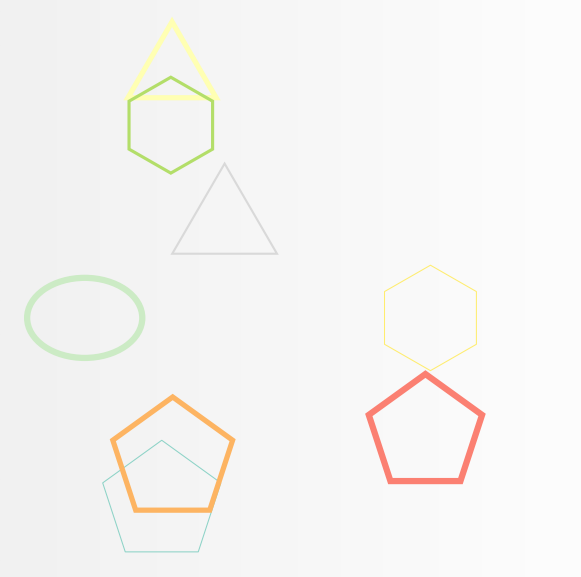[{"shape": "pentagon", "thickness": 0.5, "radius": 0.53, "center": [0.278, 0.13]}, {"shape": "triangle", "thickness": 2.5, "radius": 0.44, "center": [0.296, 0.874]}, {"shape": "pentagon", "thickness": 3, "radius": 0.51, "center": [0.732, 0.249]}, {"shape": "pentagon", "thickness": 2.5, "radius": 0.54, "center": [0.297, 0.203]}, {"shape": "hexagon", "thickness": 1.5, "radius": 0.42, "center": [0.294, 0.782]}, {"shape": "triangle", "thickness": 1, "radius": 0.52, "center": [0.386, 0.612]}, {"shape": "oval", "thickness": 3, "radius": 0.5, "center": [0.146, 0.449]}, {"shape": "hexagon", "thickness": 0.5, "radius": 0.46, "center": [0.741, 0.449]}]